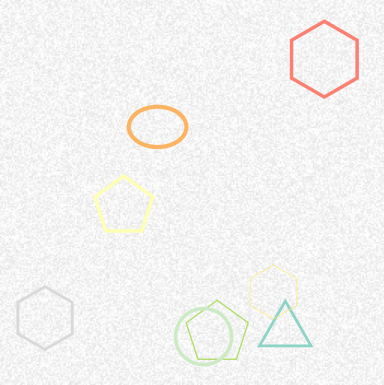[{"shape": "triangle", "thickness": 2, "radius": 0.39, "center": [0.741, 0.14]}, {"shape": "pentagon", "thickness": 2.5, "radius": 0.39, "center": [0.322, 0.464]}, {"shape": "hexagon", "thickness": 2.5, "radius": 0.49, "center": [0.842, 0.846]}, {"shape": "oval", "thickness": 3, "radius": 0.37, "center": [0.409, 0.67]}, {"shape": "pentagon", "thickness": 1, "radius": 0.42, "center": [0.564, 0.135]}, {"shape": "hexagon", "thickness": 2, "radius": 0.41, "center": [0.117, 0.174]}, {"shape": "circle", "thickness": 2.5, "radius": 0.36, "center": [0.529, 0.126]}, {"shape": "hexagon", "thickness": 0.5, "radius": 0.35, "center": [0.71, 0.241]}]